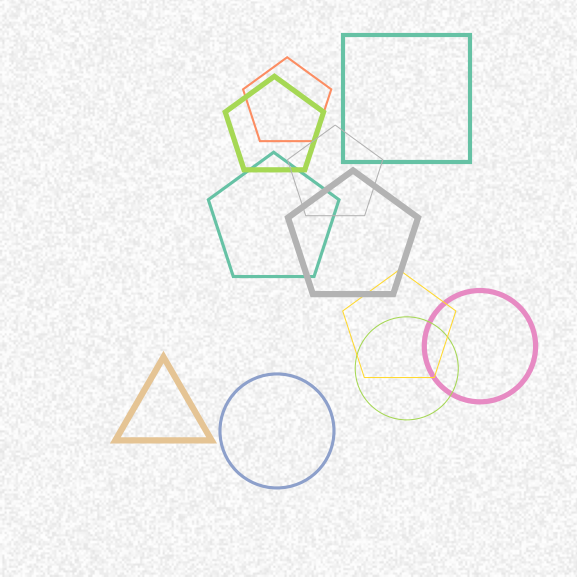[{"shape": "square", "thickness": 2, "radius": 0.55, "center": [0.704, 0.828]}, {"shape": "pentagon", "thickness": 1.5, "radius": 0.59, "center": [0.474, 0.617]}, {"shape": "pentagon", "thickness": 1, "radius": 0.4, "center": [0.497, 0.82]}, {"shape": "circle", "thickness": 1.5, "radius": 0.49, "center": [0.48, 0.253]}, {"shape": "circle", "thickness": 2.5, "radius": 0.48, "center": [0.831, 0.4]}, {"shape": "circle", "thickness": 0.5, "radius": 0.45, "center": [0.704, 0.361]}, {"shape": "pentagon", "thickness": 2.5, "radius": 0.45, "center": [0.475, 0.777]}, {"shape": "pentagon", "thickness": 0.5, "radius": 0.52, "center": [0.691, 0.429]}, {"shape": "triangle", "thickness": 3, "radius": 0.48, "center": [0.283, 0.285]}, {"shape": "pentagon", "thickness": 3, "radius": 0.59, "center": [0.611, 0.586]}, {"shape": "pentagon", "thickness": 0.5, "radius": 0.43, "center": [0.58, 0.696]}]